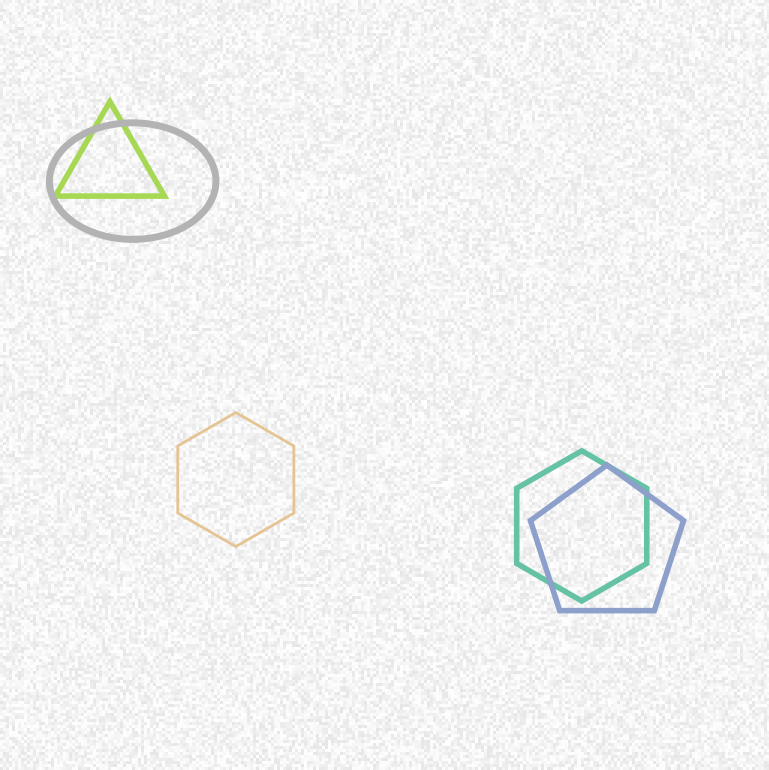[{"shape": "hexagon", "thickness": 2, "radius": 0.49, "center": [0.756, 0.317]}, {"shape": "pentagon", "thickness": 2, "radius": 0.52, "center": [0.788, 0.292]}, {"shape": "triangle", "thickness": 2, "radius": 0.41, "center": [0.143, 0.786]}, {"shape": "hexagon", "thickness": 1, "radius": 0.44, "center": [0.306, 0.377]}, {"shape": "oval", "thickness": 2.5, "radius": 0.54, "center": [0.172, 0.765]}]